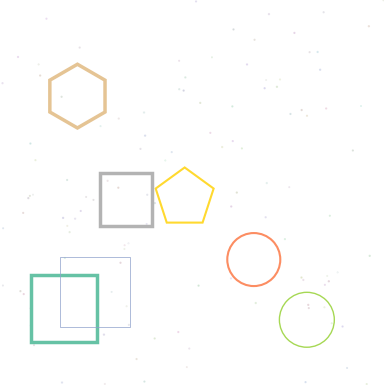[{"shape": "square", "thickness": 2.5, "radius": 0.43, "center": [0.165, 0.199]}, {"shape": "circle", "thickness": 1.5, "radius": 0.34, "center": [0.659, 0.326]}, {"shape": "square", "thickness": 0.5, "radius": 0.46, "center": [0.246, 0.241]}, {"shape": "circle", "thickness": 1, "radius": 0.36, "center": [0.797, 0.169]}, {"shape": "pentagon", "thickness": 1.5, "radius": 0.4, "center": [0.48, 0.486]}, {"shape": "hexagon", "thickness": 2.5, "radius": 0.41, "center": [0.201, 0.75]}, {"shape": "square", "thickness": 2.5, "radius": 0.34, "center": [0.326, 0.482]}]